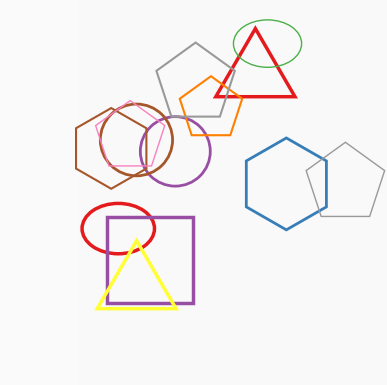[{"shape": "oval", "thickness": 2.5, "radius": 0.47, "center": [0.305, 0.406]}, {"shape": "triangle", "thickness": 2.5, "radius": 0.59, "center": [0.659, 0.808]}, {"shape": "hexagon", "thickness": 2, "radius": 0.6, "center": [0.739, 0.522]}, {"shape": "oval", "thickness": 1, "radius": 0.44, "center": [0.69, 0.887]}, {"shape": "square", "thickness": 2.5, "radius": 0.56, "center": [0.387, 0.325]}, {"shape": "circle", "thickness": 2, "radius": 0.45, "center": [0.452, 0.607]}, {"shape": "pentagon", "thickness": 1.5, "radius": 0.42, "center": [0.544, 0.717]}, {"shape": "triangle", "thickness": 2.5, "radius": 0.59, "center": [0.353, 0.257]}, {"shape": "hexagon", "thickness": 1.5, "radius": 0.52, "center": [0.287, 0.615]}, {"shape": "circle", "thickness": 2, "radius": 0.47, "center": [0.352, 0.637]}, {"shape": "pentagon", "thickness": 1, "radius": 0.47, "center": [0.336, 0.645]}, {"shape": "pentagon", "thickness": 1, "radius": 0.53, "center": [0.891, 0.524]}, {"shape": "pentagon", "thickness": 1.5, "radius": 0.53, "center": [0.505, 0.783]}]